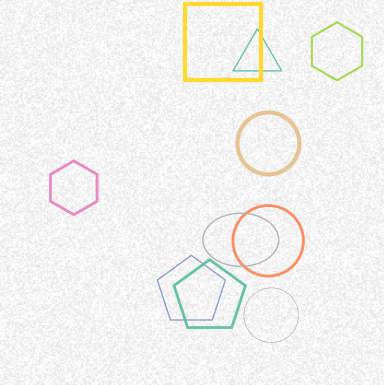[{"shape": "pentagon", "thickness": 2, "radius": 0.49, "center": [0.545, 0.228]}, {"shape": "triangle", "thickness": 1, "radius": 0.36, "center": [0.669, 0.852]}, {"shape": "circle", "thickness": 2, "radius": 0.46, "center": [0.697, 0.375]}, {"shape": "pentagon", "thickness": 1, "radius": 0.46, "center": [0.497, 0.244]}, {"shape": "hexagon", "thickness": 2, "radius": 0.35, "center": [0.192, 0.512]}, {"shape": "hexagon", "thickness": 1.5, "radius": 0.38, "center": [0.875, 0.867]}, {"shape": "square", "thickness": 3, "radius": 0.49, "center": [0.58, 0.891]}, {"shape": "circle", "thickness": 3, "radius": 0.4, "center": [0.697, 0.627]}, {"shape": "circle", "thickness": 0.5, "radius": 0.36, "center": [0.705, 0.181]}, {"shape": "oval", "thickness": 1, "radius": 0.49, "center": [0.626, 0.377]}]